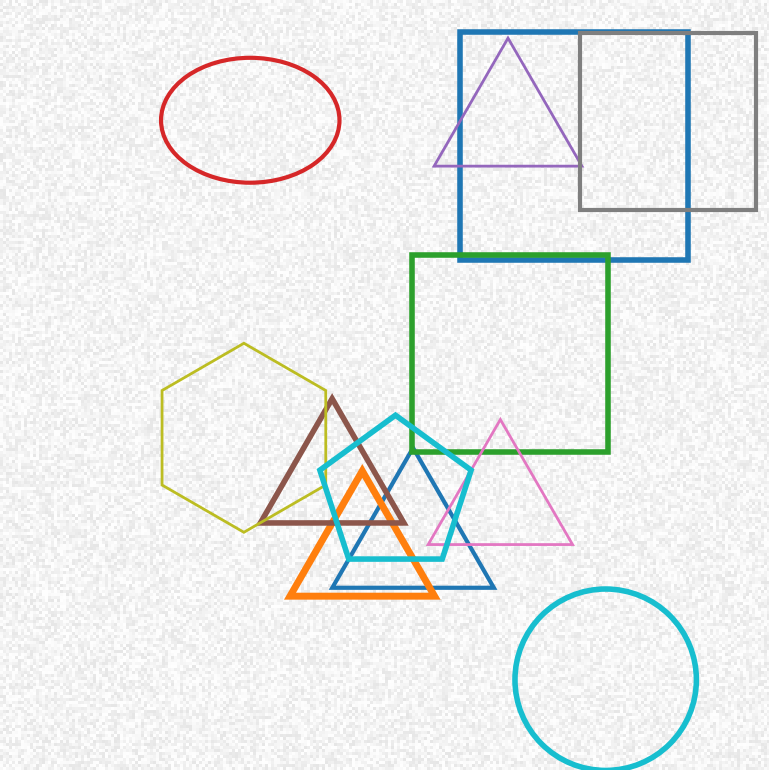[{"shape": "triangle", "thickness": 1.5, "radius": 0.61, "center": [0.536, 0.297]}, {"shape": "square", "thickness": 2, "radius": 0.74, "center": [0.745, 0.811]}, {"shape": "triangle", "thickness": 2.5, "radius": 0.54, "center": [0.471, 0.28]}, {"shape": "square", "thickness": 2, "radius": 0.64, "center": [0.662, 0.541]}, {"shape": "oval", "thickness": 1.5, "radius": 0.58, "center": [0.325, 0.844]}, {"shape": "triangle", "thickness": 1, "radius": 0.55, "center": [0.66, 0.84]}, {"shape": "triangle", "thickness": 2, "radius": 0.54, "center": [0.431, 0.375]}, {"shape": "triangle", "thickness": 1, "radius": 0.54, "center": [0.65, 0.347]}, {"shape": "square", "thickness": 1.5, "radius": 0.57, "center": [0.868, 0.842]}, {"shape": "hexagon", "thickness": 1, "radius": 0.61, "center": [0.317, 0.431]}, {"shape": "pentagon", "thickness": 2, "radius": 0.52, "center": [0.514, 0.357]}, {"shape": "circle", "thickness": 2, "radius": 0.59, "center": [0.787, 0.117]}]